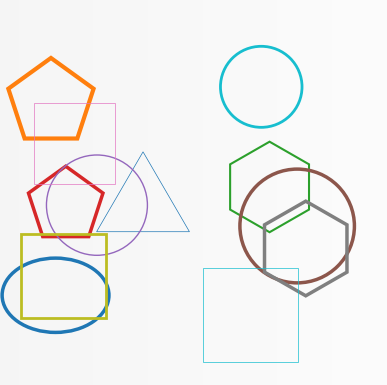[{"shape": "oval", "thickness": 2.5, "radius": 0.69, "center": [0.143, 0.233]}, {"shape": "triangle", "thickness": 0.5, "radius": 0.69, "center": [0.369, 0.467]}, {"shape": "pentagon", "thickness": 3, "radius": 0.58, "center": [0.132, 0.734]}, {"shape": "hexagon", "thickness": 1.5, "radius": 0.59, "center": [0.696, 0.514]}, {"shape": "pentagon", "thickness": 2.5, "radius": 0.51, "center": [0.17, 0.467]}, {"shape": "circle", "thickness": 1, "radius": 0.65, "center": [0.25, 0.467]}, {"shape": "circle", "thickness": 2.5, "radius": 0.74, "center": [0.767, 0.413]}, {"shape": "square", "thickness": 0.5, "radius": 0.52, "center": [0.193, 0.627]}, {"shape": "hexagon", "thickness": 2.5, "radius": 0.61, "center": [0.789, 0.355]}, {"shape": "square", "thickness": 2, "radius": 0.54, "center": [0.164, 0.283]}, {"shape": "circle", "thickness": 2, "radius": 0.53, "center": [0.674, 0.774]}, {"shape": "square", "thickness": 0.5, "radius": 0.61, "center": [0.647, 0.182]}]